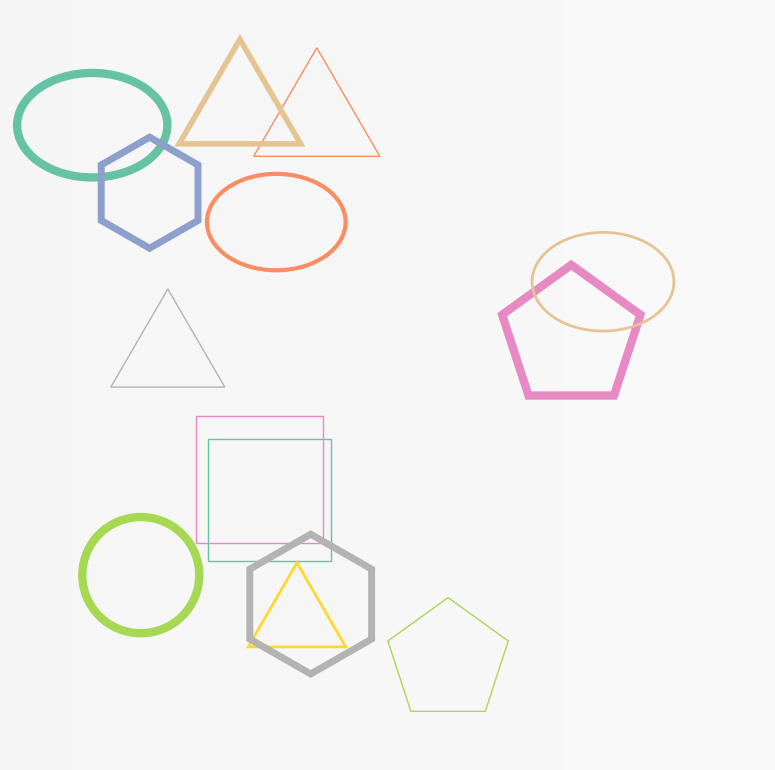[{"shape": "square", "thickness": 0.5, "radius": 0.4, "center": [0.347, 0.351]}, {"shape": "oval", "thickness": 3, "radius": 0.48, "center": [0.119, 0.837]}, {"shape": "triangle", "thickness": 0.5, "radius": 0.47, "center": [0.409, 0.844]}, {"shape": "oval", "thickness": 1.5, "radius": 0.45, "center": [0.356, 0.712]}, {"shape": "hexagon", "thickness": 2.5, "radius": 0.36, "center": [0.193, 0.75]}, {"shape": "square", "thickness": 0.5, "radius": 0.41, "center": [0.335, 0.377]}, {"shape": "pentagon", "thickness": 3, "radius": 0.47, "center": [0.737, 0.562]}, {"shape": "circle", "thickness": 3, "radius": 0.38, "center": [0.182, 0.253]}, {"shape": "pentagon", "thickness": 0.5, "radius": 0.41, "center": [0.578, 0.142]}, {"shape": "triangle", "thickness": 1, "radius": 0.36, "center": [0.383, 0.196]}, {"shape": "oval", "thickness": 1, "radius": 0.46, "center": [0.778, 0.634]}, {"shape": "triangle", "thickness": 2, "radius": 0.45, "center": [0.31, 0.858]}, {"shape": "triangle", "thickness": 0.5, "radius": 0.42, "center": [0.217, 0.54]}, {"shape": "hexagon", "thickness": 2.5, "radius": 0.45, "center": [0.401, 0.215]}]